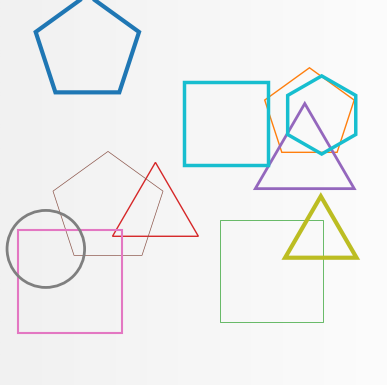[{"shape": "pentagon", "thickness": 3, "radius": 0.7, "center": [0.225, 0.874]}, {"shape": "pentagon", "thickness": 1, "radius": 0.61, "center": [0.799, 0.703]}, {"shape": "square", "thickness": 0.5, "radius": 0.66, "center": [0.701, 0.296]}, {"shape": "triangle", "thickness": 1, "radius": 0.64, "center": [0.401, 0.45]}, {"shape": "triangle", "thickness": 2, "radius": 0.74, "center": [0.787, 0.584]}, {"shape": "pentagon", "thickness": 0.5, "radius": 0.75, "center": [0.279, 0.457]}, {"shape": "square", "thickness": 1.5, "radius": 0.67, "center": [0.181, 0.269]}, {"shape": "circle", "thickness": 2, "radius": 0.5, "center": [0.118, 0.353]}, {"shape": "triangle", "thickness": 3, "radius": 0.53, "center": [0.828, 0.384]}, {"shape": "square", "thickness": 2.5, "radius": 0.54, "center": [0.583, 0.678]}, {"shape": "hexagon", "thickness": 2.5, "radius": 0.51, "center": [0.83, 0.701]}]